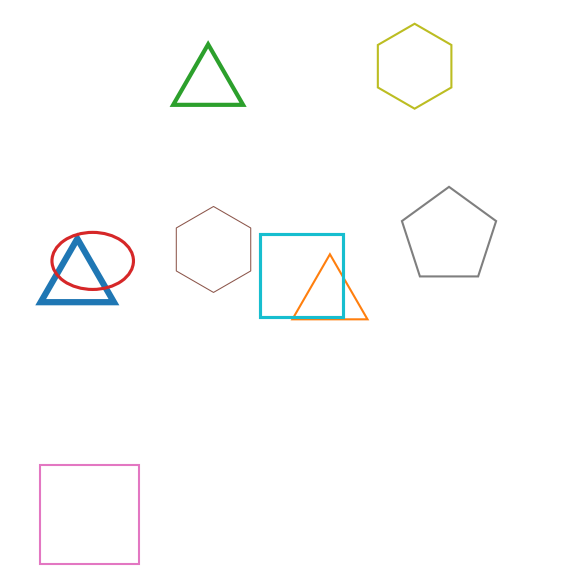[{"shape": "triangle", "thickness": 3, "radius": 0.37, "center": [0.134, 0.512]}, {"shape": "triangle", "thickness": 1, "radius": 0.38, "center": [0.571, 0.484]}, {"shape": "triangle", "thickness": 2, "radius": 0.35, "center": [0.36, 0.853]}, {"shape": "oval", "thickness": 1.5, "radius": 0.35, "center": [0.161, 0.547]}, {"shape": "hexagon", "thickness": 0.5, "radius": 0.37, "center": [0.37, 0.567]}, {"shape": "square", "thickness": 1, "radius": 0.43, "center": [0.154, 0.109]}, {"shape": "pentagon", "thickness": 1, "radius": 0.43, "center": [0.778, 0.59]}, {"shape": "hexagon", "thickness": 1, "radius": 0.37, "center": [0.718, 0.884]}, {"shape": "square", "thickness": 1.5, "radius": 0.36, "center": [0.522, 0.522]}]